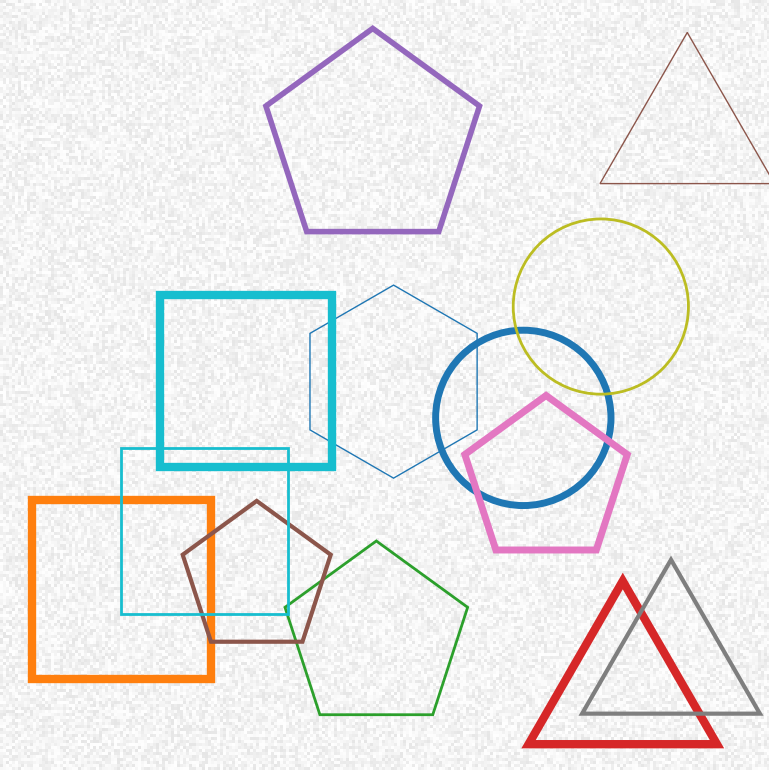[{"shape": "hexagon", "thickness": 0.5, "radius": 0.63, "center": [0.511, 0.504]}, {"shape": "circle", "thickness": 2.5, "radius": 0.57, "center": [0.68, 0.457]}, {"shape": "square", "thickness": 3, "radius": 0.58, "center": [0.158, 0.234]}, {"shape": "pentagon", "thickness": 1, "radius": 0.62, "center": [0.489, 0.173]}, {"shape": "triangle", "thickness": 3, "radius": 0.71, "center": [0.809, 0.104]}, {"shape": "pentagon", "thickness": 2, "radius": 0.73, "center": [0.484, 0.817]}, {"shape": "pentagon", "thickness": 1.5, "radius": 0.51, "center": [0.333, 0.248]}, {"shape": "triangle", "thickness": 0.5, "radius": 0.65, "center": [0.893, 0.827]}, {"shape": "pentagon", "thickness": 2.5, "radius": 0.55, "center": [0.709, 0.375]}, {"shape": "triangle", "thickness": 1.5, "radius": 0.67, "center": [0.871, 0.14]}, {"shape": "circle", "thickness": 1, "radius": 0.57, "center": [0.78, 0.602]}, {"shape": "square", "thickness": 1, "radius": 0.54, "center": [0.265, 0.311]}, {"shape": "square", "thickness": 3, "radius": 0.56, "center": [0.32, 0.505]}]